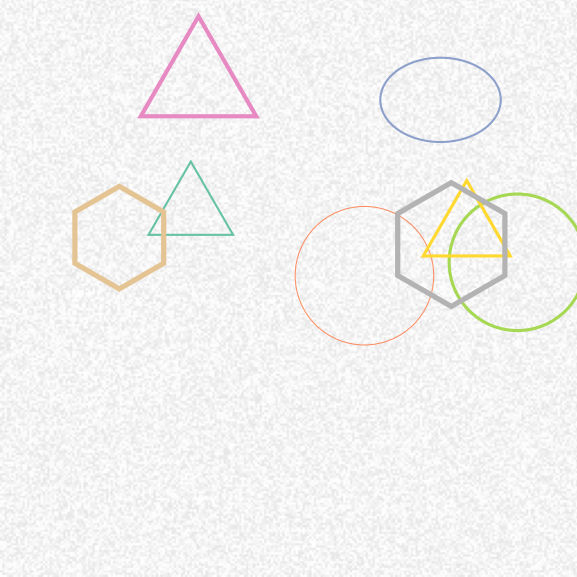[{"shape": "triangle", "thickness": 1, "radius": 0.42, "center": [0.33, 0.635]}, {"shape": "circle", "thickness": 0.5, "radius": 0.6, "center": [0.631, 0.522]}, {"shape": "oval", "thickness": 1, "radius": 0.52, "center": [0.763, 0.826]}, {"shape": "triangle", "thickness": 2, "radius": 0.58, "center": [0.344, 0.855]}, {"shape": "circle", "thickness": 1.5, "radius": 0.59, "center": [0.896, 0.545]}, {"shape": "triangle", "thickness": 1.5, "radius": 0.43, "center": [0.808, 0.599]}, {"shape": "hexagon", "thickness": 2.5, "radius": 0.44, "center": [0.207, 0.588]}, {"shape": "hexagon", "thickness": 2.5, "radius": 0.54, "center": [0.781, 0.576]}]